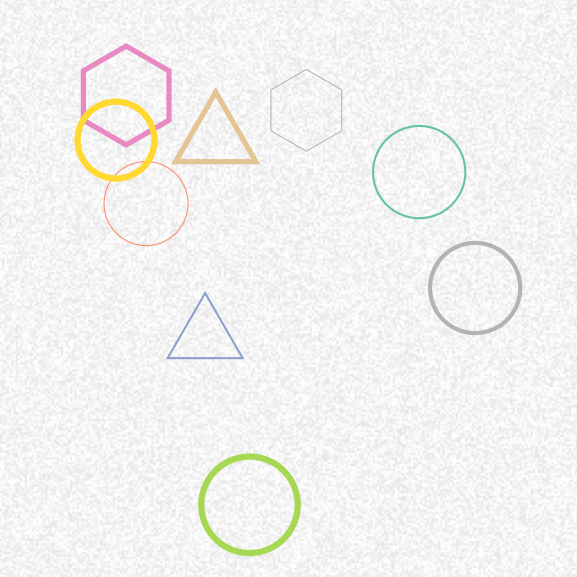[{"shape": "circle", "thickness": 1, "radius": 0.4, "center": [0.726, 0.701]}, {"shape": "circle", "thickness": 0.5, "radius": 0.36, "center": [0.253, 0.647]}, {"shape": "triangle", "thickness": 1, "radius": 0.38, "center": [0.355, 0.416]}, {"shape": "hexagon", "thickness": 2.5, "radius": 0.43, "center": [0.218, 0.834]}, {"shape": "circle", "thickness": 3, "radius": 0.42, "center": [0.432, 0.125]}, {"shape": "circle", "thickness": 3, "radius": 0.33, "center": [0.201, 0.757]}, {"shape": "triangle", "thickness": 2.5, "radius": 0.4, "center": [0.374, 0.759]}, {"shape": "hexagon", "thickness": 0.5, "radius": 0.35, "center": [0.53, 0.808]}, {"shape": "circle", "thickness": 2, "radius": 0.39, "center": [0.823, 0.5]}]